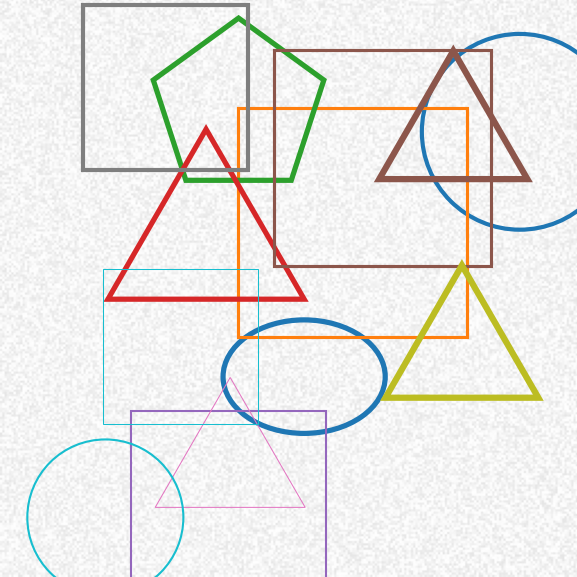[{"shape": "oval", "thickness": 2.5, "radius": 0.7, "center": [0.527, 0.347]}, {"shape": "circle", "thickness": 2, "radius": 0.85, "center": [0.9, 0.771]}, {"shape": "square", "thickness": 1.5, "radius": 0.99, "center": [0.61, 0.614]}, {"shape": "pentagon", "thickness": 2.5, "radius": 0.78, "center": [0.413, 0.813]}, {"shape": "triangle", "thickness": 2.5, "radius": 0.98, "center": [0.357, 0.579]}, {"shape": "square", "thickness": 1, "radius": 0.85, "center": [0.396, 0.118]}, {"shape": "triangle", "thickness": 3, "radius": 0.74, "center": [0.785, 0.763]}, {"shape": "square", "thickness": 1.5, "radius": 0.94, "center": [0.663, 0.726]}, {"shape": "triangle", "thickness": 0.5, "radius": 0.75, "center": [0.399, 0.196]}, {"shape": "square", "thickness": 2, "radius": 0.71, "center": [0.286, 0.848]}, {"shape": "triangle", "thickness": 3, "radius": 0.76, "center": [0.8, 0.387]}, {"shape": "circle", "thickness": 1, "radius": 0.68, "center": [0.182, 0.103]}, {"shape": "square", "thickness": 0.5, "radius": 0.67, "center": [0.313, 0.399]}]